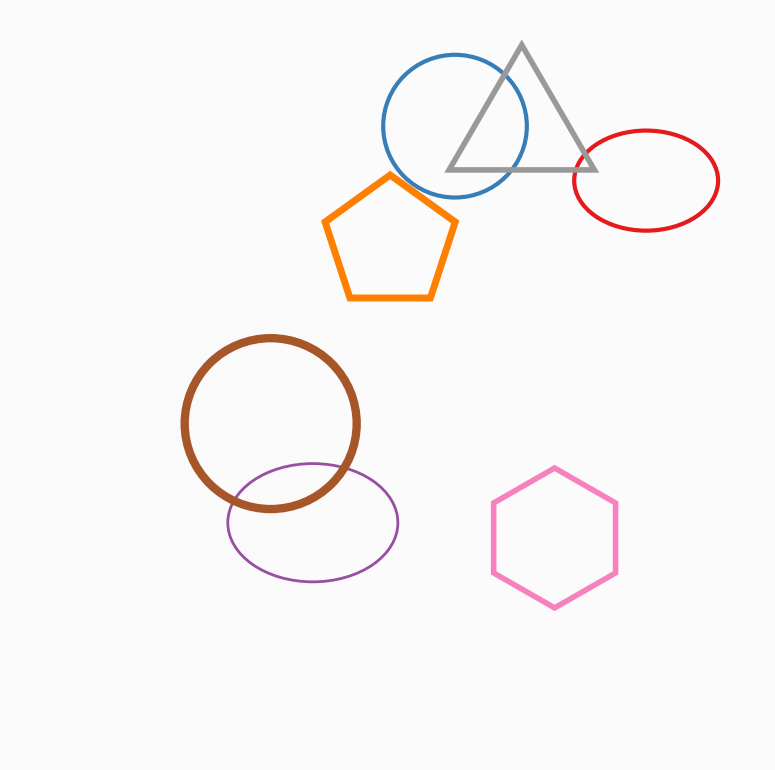[{"shape": "oval", "thickness": 1.5, "radius": 0.46, "center": [0.834, 0.765]}, {"shape": "circle", "thickness": 1.5, "radius": 0.46, "center": [0.587, 0.836]}, {"shape": "oval", "thickness": 1, "radius": 0.55, "center": [0.404, 0.321]}, {"shape": "pentagon", "thickness": 2.5, "radius": 0.44, "center": [0.503, 0.684]}, {"shape": "circle", "thickness": 3, "radius": 0.55, "center": [0.349, 0.45]}, {"shape": "hexagon", "thickness": 2, "radius": 0.45, "center": [0.716, 0.301]}, {"shape": "triangle", "thickness": 2, "radius": 0.54, "center": [0.673, 0.833]}]